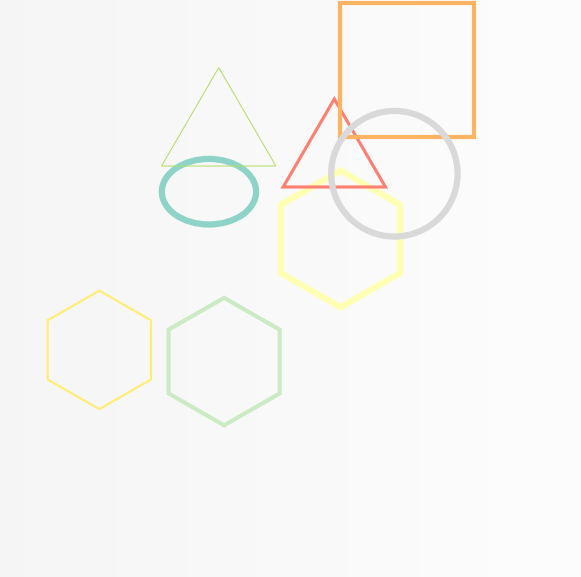[{"shape": "oval", "thickness": 3, "radius": 0.41, "center": [0.36, 0.667]}, {"shape": "hexagon", "thickness": 3, "radius": 0.59, "center": [0.586, 0.585]}, {"shape": "triangle", "thickness": 1.5, "radius": 0.51, "center": [0.575, 0.726]}, {"shape": "square", "thickness": 2, "radius": 0.58, "center": [0.7, 0.878]}, {"shape": "triangle", "thickness": 0.5, "radius": 0.57, "center": [0.376, 0.768]}, {"shape": "circle", "thickness": 3, "radius": 0.54, "center": [0.679, 0.698]}, {"shape": "hexagon", "thickness": 2, "radius": 0.55, "center": [0.386, 0.373]}, {"shape": "hexagon", "thickness": 1, "radius": 0.51, "center": [0.171, 0.393]}]